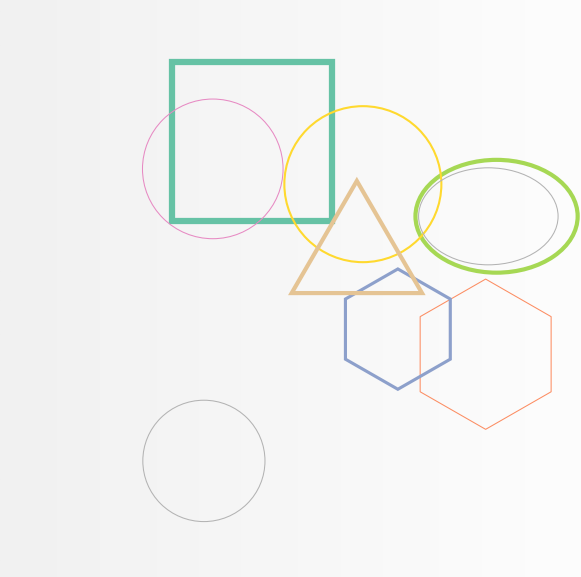[{"shape": "square", "thickness": 3, "radius": 0.69, "center": [0.434, 0.754]}, {"shape": "hexagon", "thickness": 0.5, "radius": 0.65, "center": [0.836, 0.386]}, {"shape": "hexagon", "thickness": 1.5, "radius": 0.52, "center": [0.684, 0.429]}, {"shape": "circle", "thickness": 0.5, "radius": 0.6, "center": [0.366, 0.707]}, {"shape": "oval", "thickness": 2, "radius": 0.7, "center": [0.854, 0.625]}, {"shape": "circle", "thickness": 1, "radius": 0.68, "center": [0.624, 0.68]}, {"shape": "triangle", "thickness": 2, "radius": 0.65, "center": [0.614, 0.556]}, {"shape": "circle", "thickness": 0.5, "radius": 0.53, "center": [0.351, 0.201]}, {"shape": "oval", "thickness": 0.5, "radius": 0.6, "center": [0.84, 0.625]}]